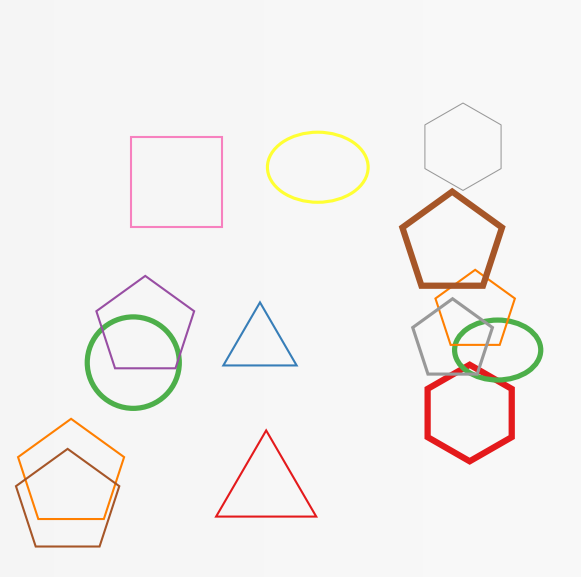[{"shape": "triangle", "thickness": 1, "radius": 0.5, "center": [0.458, 0.154]}, {"shape": "hexagon", "thickness": 3, "radius": 0.42, "center": [0.808, 0.284]}, {"shape": "triangle", "thickness": 1, "radius": 0.36, "center": [0.447, 0.403]}, {"shape": "circle", "thickness": 2.5, "radius": 0.4, "center": [0.229, 0.371]}, {"shape": "oval", "thickness": 2.5, "radius": 0.37, "center": [0.856, 0.393]}, {"shape": "pentagon", "thickness": 1, "radius": 0.44, "center": [0.25, 0.433]}, {"shape": "pentagon", "thickness": 1, "radius": 0.48, "center": [0.122, 0.178]}, {"shape": "pentagon", "thickness": 1, "radius": 0.36, "center": [0.817, 0.46]}, {"shape": "oval", "thickness": 1.5, "radius": 0.43, "center": [0.547, 0.71]}, {"shape": "pentagon", "thickness": 1, "radius": 0.47, "center": [0.116, 0.128]}, {"shape": "pentagon", "thickness": 3, "radius": 0.45, "center": [0.778, 0.577]}, {"shape": "square", "thickness": 1, "radius": 0.39, "center": [0.304, 0.684]}, {"shape": "pentagon", "thickness": 1.5, "radius": 0.36, "center": [0.779, 0.41]}, {"shape": "hexagon", "thickness": 0.5, "radius": 0.38, "center": [0.797, 0.745]}]